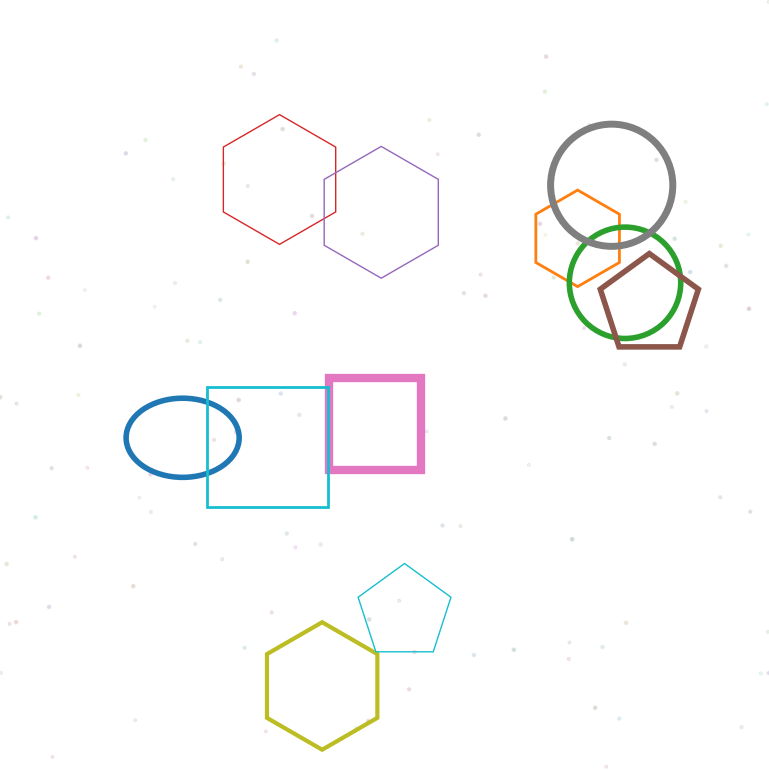[{"shape": "oval", "thickness": 2, "radius": 0.37, "center": [0.237, 0.431]}, {"shape": "hexagon", "thickness": 1, "radius": 0.31, "center": [0.75, 0.69]}, {"shape": "circle", "thickness": 2, "radius": 0.36, "center": [0.812, 0.633]}, {"shape": "hexagon", "thickness": 0.5, "radius": 0.42, "center": [0.363, 0.767]}, {"shape": "hexagon", "thickness": 0.5, "radius": 0.43, "center": [0.495, 0.724]}, {"shape": "pentagon", "thickness": 2, "radius": 0.33, "center": [0.843, 0.604]}, {"shape": "square", "thickness": 3, "radius": 0.3, "center": [0.487, 0.449]}, {"shape": "circle", "thickness": 2.5, "radius": 0.4, "center": [0.794, 0.759]}, {"shape": "hexagon", "thickness": 1.5, "radius": 0.41, "center": [0.418, 0.109]}, {"shape": "pentagon", "thickness": 0.5, "radius": 0.32, "center": [0.525, 0.205]}, {"shape": "square", "thickness": 1, "radius": 0.39, "center": [0.347, 0.42]}]